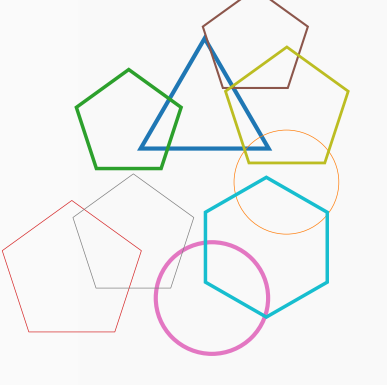[{"shape": "triangle", "thickness": 3, "radius": 0.95, "center": [0.528, 0.71]}, {"shape": "circle", "thickness": 0.5, "radius": 0.68, "center": [0.739, 0.527]}, {"shape": "pentagon", "thickness": 2.5, "radius": 0.71, "center": [0.332, 0.677]}, {"shape": "pentagon", "thickness": 0.5, "radius": 0.94, "center": [0.185, 0.291]}, {"shape": "pentagon", "thickness": 1.5, "radius": 0.71, "center": [0.659, 0.887]}, {"shape": "circle", "thickness": 3, "radius": 0.72, "center": [0.547, 0.226]}, {"shape": "pentagon", "thickness": 0.5, "radius": 0.82, "center": [0.344, 0.384]}, {"shape": "pentagon", "thickness": 2, "radius": 0.83, "center": [0.74, 0.711]}, {"shape": "hexagon", "thickness": 2.5, "radius": 0.91, "center": [0.687, 0.358]}]